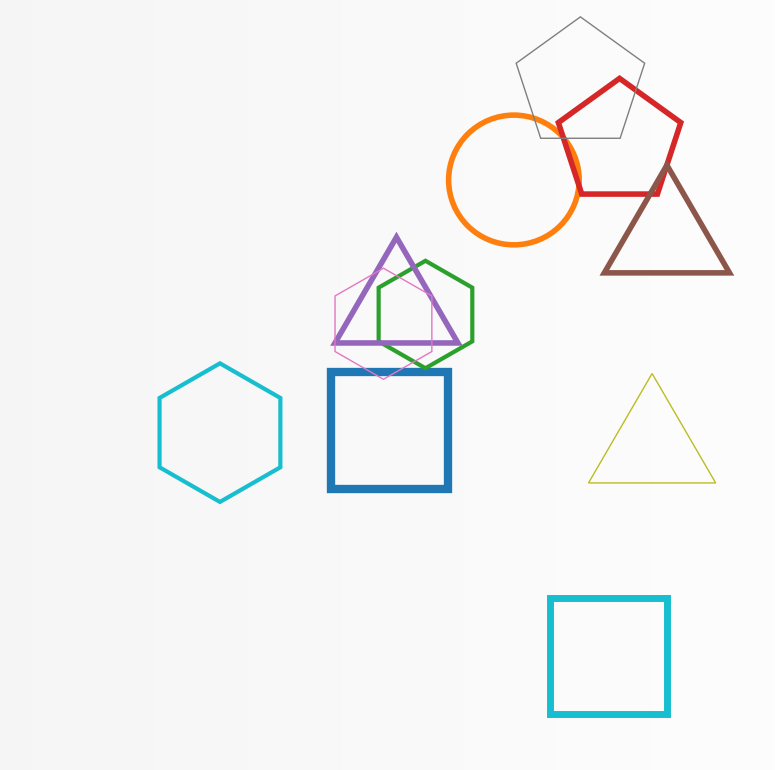[{"shape": "square", "thickness": 3, "radius": 0.38, "center": [0.502, 0.441]}, {"shape": "circle", "thickness": 2, "radius": 0.42, "center": [0.663, 0.766]}, {"shape": "hexagon", "thickness": 1.5, "radius": 0.35, "center": [0.549, 0.592]}, {"shape": "pentagon", "thickness": 2, "radius": 0.42, "center": [0.799, 0.815]}, {"shape": "triangle", "thickness": 2, "radius": 0.46, "center": [0.512, 0.6]}, {"shape": "triangle", "thickness": 2, "radius": 0.47, "center": [0.861, 0.692]}, {"shape": "hexagon", "thickness": 0.5, "radius": 0.36, "center": [0.495, 0.58]}, {"shape": "pentagon", "thickness": 0.5, "radius": 0.44, "center": [0.749, 0.891]}, {"shape": "triangle", "thickness": 0.5, "radius": 0.47, "center": [0.841, 0.42]}, {"shape": "square", "thickness": 2.5, "radius": 0.38, "center": [0.785, 0.148]}, {"shape": "hexagon", "thickness": 1.5, "radius": 0.45, "center": [0.284, 0.438]}]